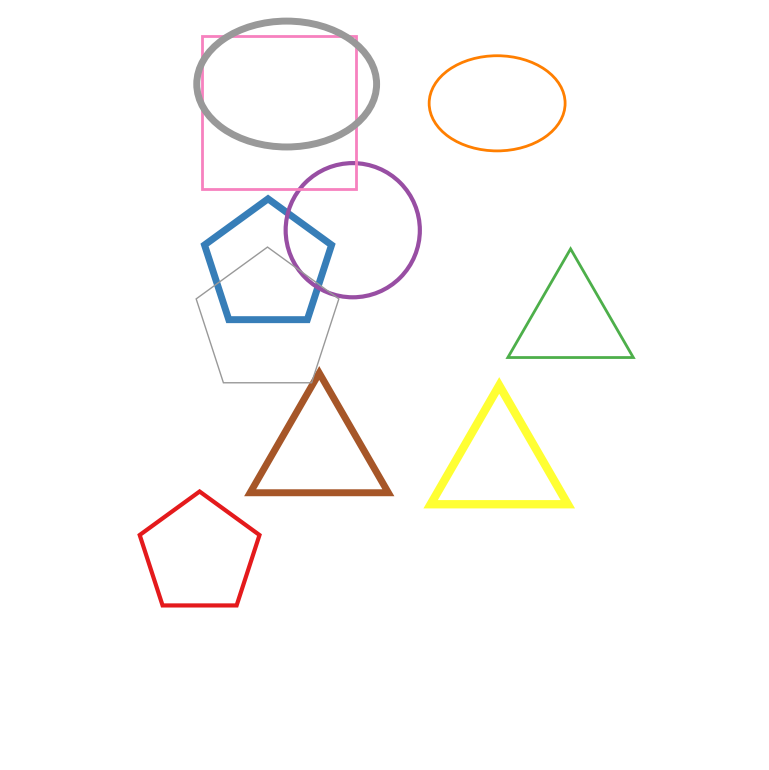[{"shape": "pentagon", "thickness": 1.5, "radius": 0.41, "center": [0.259, 0.28]}, {"shape": "pentagon", "thickness": 2.5, "radius": 0.43, "center": [0.348, 0.655]}, {"shape": "triangle", "thickness": 1, "radius": 0.47, "center": [0.741, 0.583]}, {"shape": "circle", "thickness": 1.5, "radius": 0.44, "center": [0.458, 0.701]}, {"shape": "oval", "thickness": 1, "radius": 0.44, "center": [0.646, 0.866]}, {"shape": "triangle", "thickness": 3, "radius": 0.51, "center": [0.648, 0.397]}, {"shape": "triangle", "thickness": 2.5, "radius": 0.52, "center": [0.415, 0.412]}, {"shape": "square", "thickness": 1, "radius": 0.5, "center": [0.362, 0.854]}, {"shape": "pentagon", "thickness": 0.5, "radius": 0.49, "center": [0.347, 0.582]}, {"shape": "oval", "thickness": 2.5, "radius": 0.58, "center": [0.372, 0.891]}]